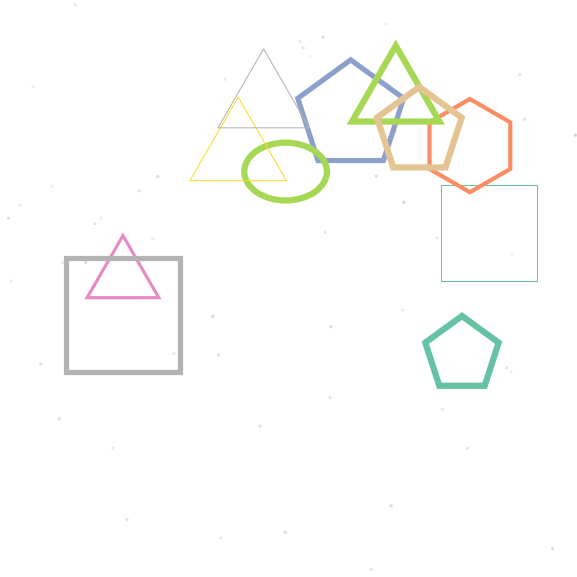[{"shape": "square", "thickness": 0.5, "radius": 0.42, "center": [0.847, 0.595]}, {"shape": "pentagon", "thickness": 3, "radius": 0.33, "center": [0.8, 0.385]}, {"shape": "hexagon", "thickness": 2, "radius": 0.4, "center": [0.814, 0.747]}, {"shape": "pentagon", "thickness": 2.5, "radius": 0.48, "center": [0.607, 0.799]}, {"shape": "triangle", "thickness": 1.5, "radius": 0.36, "center": [0.213, 0.519]}, {"shape": "triangle", "thickness": 3, "radius": 0.44, "center": [0.685, 0.832]}, {"shape": "oval", "thickness": 3, "radius": 0.36, "center": [0.495, 0.702]}, {"shape": "triangle", "thickness": 0.5, "radius": 0.48, "center": [0.412, 0.735]}, {"shape": "pentagon", "thickness": 3, "radius": 0.39, "center": [0.726, 0.772]}, {"shape": "square", "thickness": 2.5, "radius": 0.5, "center": [0.213, 0.453]}, {"shape": "triangle", "thickness": 0.5, "radius": 0.46, "center": [0.456, 0.823]}]